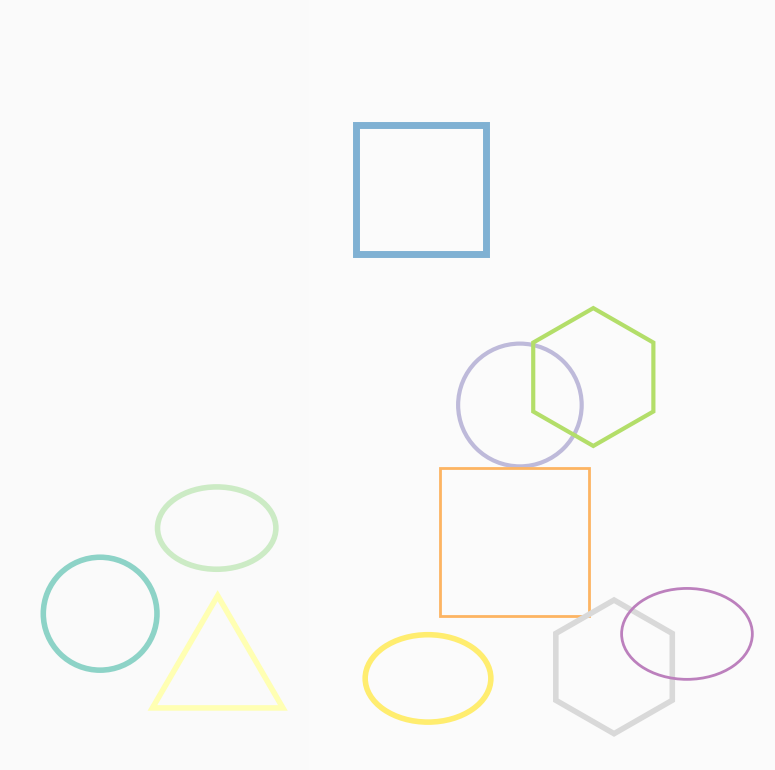[{"shape": "circle", "thickness": 2, "radius": 0.37, "center": [0.129, 0.203]}, {"shape": "triangle", "thickness": 2, "radius": 0.49, "center": [0.281, 0.129]}, {"shape": "circle", "thickness": 1.5, "radius": 0.4, "center": [0.671, 0.474]}, {"shape": "square", "thickness": 2.5, "radius": 0.42, "center": [0.543, 0.754]}, {"shape": "square", "thickness": 1, "radius": 0.48, "center": [0.664, 0.296]}, {"shape": "hexagon", "thickness": 1.5, "radius": 0.45, "center": [0.766, 0.51]}, {"shape": "hexagon", "thickness": 2, "radius": 0.43, "center": [0.792, 0.134]}, {"shape": "oval", "thickness": 1, "radius": 0.42, "center": [0.886, 0.177]}, {"shape": "oval", "thickness": 2, "radius": 0.38, "center": [0.28, 0.314]}, {"shape": "oval", "thickness": 2, "radius": 0.41, "center": [0.552, 0.119]}]